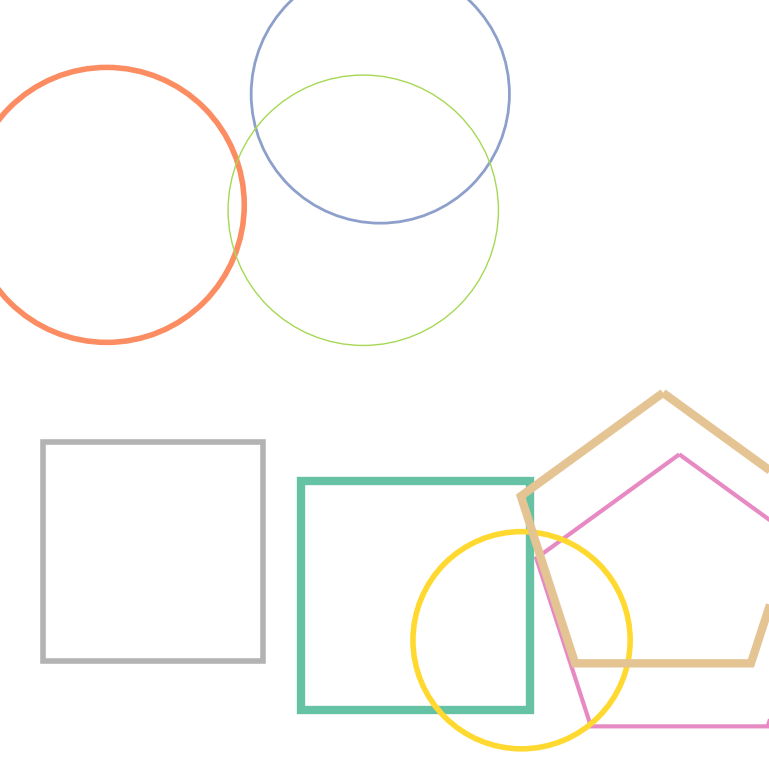[{"shape": "square", "thickness": 3, "radius": 0.74, "center": [0.54, 0.227]}, {"shape": "circle", "thickness": 2, "radius": 0.89, "center": [0.139, 0.734]}, {"shape": "circle", "thickness": 1, "radius": 0.84, "center": [0.494, 0.878]}, {"shape": "pentagon", "thickness": 1.5, "radius": 0.98, "center": [0.882, 0.215]}, {"shape": "circle", "thickness": 0.5, "radius": 0.88, "center": [0.472, 0.727]}, {"shape": "circle", "thickness": 2, "radius": 0.71, "center": [0.677, 0.169]}, {"shape": "pentagon", "thickness": 3, "radius": 0.97, "center": [0.861, 0.296]}, {"shape": "square", "thickness": 2, "radius": 0.71, "center": [0.199, 0.284]}]